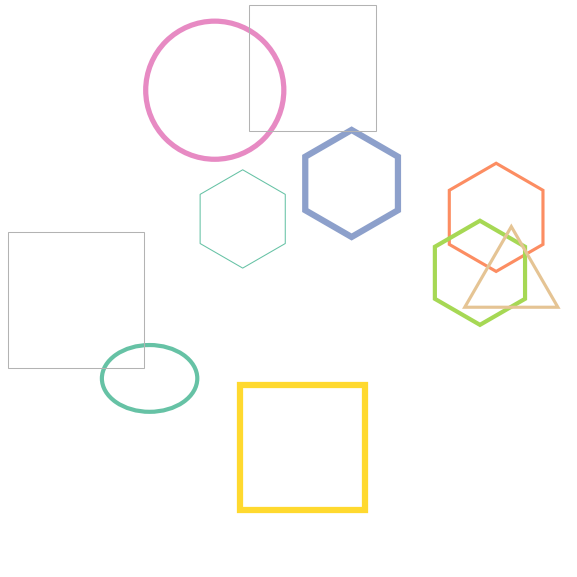[{"shape": "hexagon", "thickness": 0.5, "radius": 0.43, "center": [0.42, 0.62]}, {"shape": "oval", "thickness": 2, "radius": 0.41, "center": [0.259, 0.344]}, {"shape": "hexagon", "thickness": 1.5, "radius": 0.47, "center": [0.859, 0.623]}, {"shape": "hexagon", "thickness": 3, "radius": 0.46, "center": [0.609, 0.681]}, {"shape": "circle", "thickness": 2.5, "radius": 0.6, "center": [0.372, 0.843]}, {"shape": "hexagon", "thickness": 2, "radius": 0.45, "center": [0.831, 0.527]}, {"shape": "square", "thickness": 3, "radius": 0.54, "center": [0.523, 0.224]}, {"shape": "triangle", "thickness": 1.5, "radius": 0.47, "center": [0.885, 0.514]}, {"shape": "square", "thickness": 0.5, "radius": 0.55, "center": [0.541, 0.881]}, {"shape": "square", "thickness": 0.5, "radius": 0.59, "center": [0.132, 0.48]}]